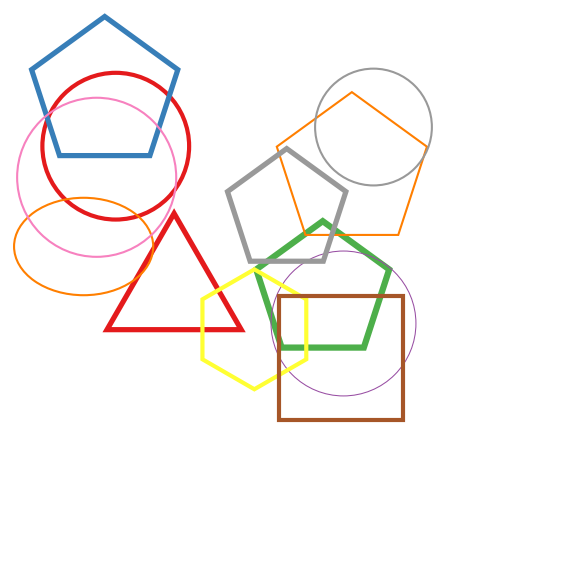[{"shape": "triangle", "thickness": 2.5, "radius": 0.67, "center": [0.301, 0.495]}, {"shape": "circle", "thickness": 2, "radius": 0.64, "center": [0.2, 0.746]}, {"shape": "pentagon", "thickness": 2.5, "radius": 0.67, "center": [0.181, 0.837]}, {"shape": "pentagon", "thickness": 3, "radius": 0.61, "center": [0.559, 0.495]}, {"shape": "circle", "thickness": 0.5, "radius": 0.63, "center": [0.595, 0.439]}, {"shape": "oval", "thickness": 1, "radius": 0.6, "center": [0.145, 0.572]}, {"shape": "pentagon", "thickness": 1, "radius": 0.68, "center": [0.609, 0.703]}, {"shape": "hexagon", "thickness": 2, "radius": 0.52, "center": [0.44, 0.429]}, {"shape": "square", "thickness": 2, "radius": 0.54, "center": [0.591, 0.379]}, {"shape": "circle", "thickness": 1, "radius": 0.69, "center": [0.167, 0.692]}, {"shape": "circle", "thickness": 1, "radius": 0.51, "center": [0.647, 0.779]}, {"shape": "pentagon", "thickness": 2.5, "radius": 0.54, "center": [0.496, 0.634]}]